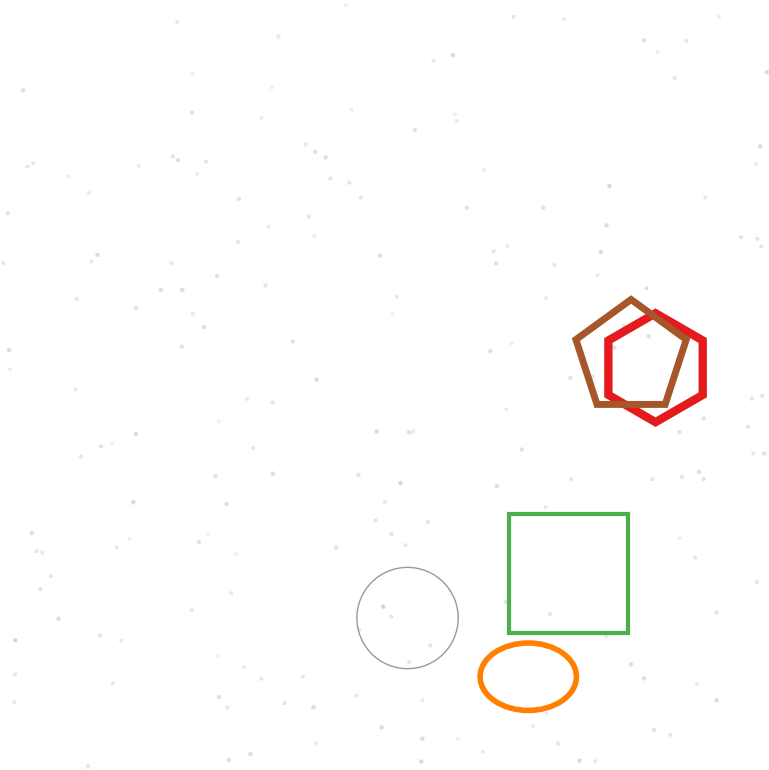[{"shape": "hexagon", "thickness": 3, "radius": 0.35, "center": [0.851, 0.522]}, {"shape": "square", "thickness": 1.5, "radius": 0.39, "center": [0.738, 0.255]}, {"shape": "oval", "thickness": 2, "radius": 0.31, "center": [0.686, 0.121]}, {"shape": "pentagon", "thickness": 2.5, "radius": 0.38, "center": [0.82, 0.536]}, {"shape": "circle", "thickness": 0.5, "radius": 0.33, "center": [0.529, 0.197]}]